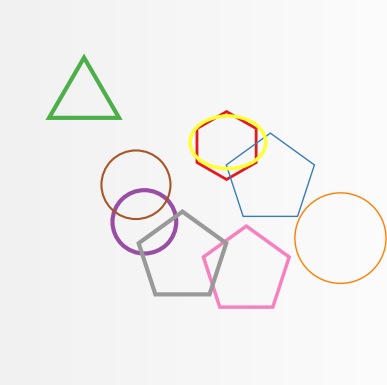[{"shape": "hexagon", "thickness": 2, "radius": 0.44, "center": [0.585, 0.622]}, {"shape": "pentagon", "thickness": 1, "radius": 0.6, "center": [0.698, 0.535]}, {"shape": "triangle", "thickness": 3, "radius": 0.52, "center": [0.217, 0.746]}, {"shape": "circle", "thickness": 3, "radius": 0.41, "center": [0.373, 0.424]}, {"shape": "circle", "thickness": 1, "radius": 0.59, "center": [0.879, 0.381]}, {"shape": "oval", "thickness": 2.5, "radius": 0.49, "center": [0.588, 0.63]}, {"shape": "circle", "thickness": 1.5, "radius": 0.45, "center": [0.351, 0.52]}, {"shape": "pentagon", "thickness": 2.5, "radius": 0.58, "center": [0.636, 0.296]}, {"shape": "pentagon", "thickness": 3, "radius": 0.59, "center": [0.471, 0.332]}]